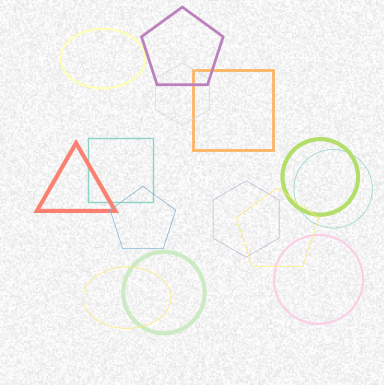[{"shape": "square", "thickness": 1, "radius": 0.42, "center": [0.313, 0.558]}, {"shape": "circle", "thickness": 0.5, "radius": 0.51, "center": [0.865, 0.51]}, {"shape": "oval", "thickness": 1.5, "radius": 0.55, "center": [0.267, 0.848]}, {"shape": "hexagon", "thickness": 0.5, "radius": 0.5, "center": [0.639, 0.431]}, {"shape": "triangle", "thickness": 3, "radius": 0.59, "center": [0.198, 0.511]}, {"shape": "pentagon", "thickness": 0.5, "radius": 0.45, "center": [0.371, 0.427]}, {"shape": "square", "thickness": 2, "radius": 0.52, "center": [0.605, 0.714]}, {"shape": "circle", "thickness": 3, "radius": 0.49, "center": [0.832, 0.54]}, {"shape": "circle", "thickness": 1.5, "radius": 0.58, "center": [0.827, 0.274]}, {"shape": "hexagon", "thickness": 0.5, "radius": 0.4, "center": [0.473, 0.756]}, {"shape": "pentagon", "thickness": 2, "radius": 0.56, "center": [0.474, 0.87]}, {"shape": "circle", "thickness": 3, "radius": 0.53, "center": [0.426, 0.24]}, {"shape": "oval", "thickness": 0.5, "radius": 0.57, "center": [0.33, 0.227]}, {"shape": "pentagon", "thickness": 0.5, "radius": 0.56, "center": [0.721, 0.4]}]